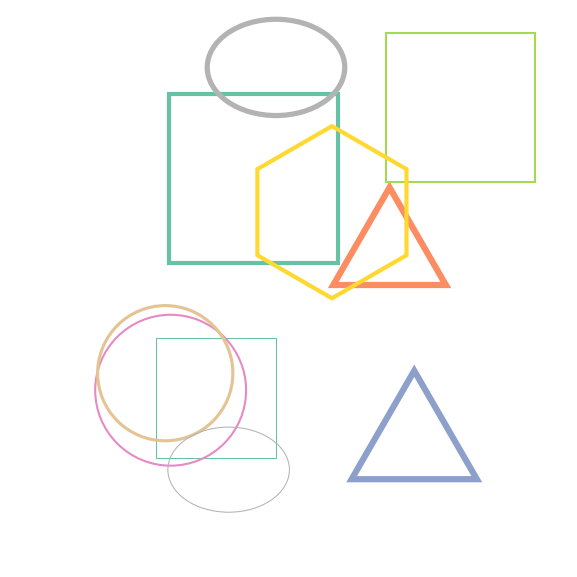[{"shape": "square", "thickness": 2, "radius": 0.73, "center": [0.439, 0.69]}, {"shape": "square", "thickness": 0.5, "radius": 0.52, "center": [0.374, 0.31]}, {"shape": "triangle", "thickness": 3, "radius": 0.56, "center": [0.675, 0.562]}, {"shape": "triangle", "thickness": 3, "radius": 0.63, "center": [0.717, 0.232]}, {"shape": "circle", "thickness": 1, "radius": 0.65, "center": [0.295, 0.323]}, {"shape": "square", "thickness": 1, "radius": 0.64, "center": [0.797, 0.813]}, {"shape": "hexagon", "thickness": 2, "radius": 0.75, "center": [0.575, 0.632]}, {"shape": "circle", "thickness": 1.5, "radius": 0.59, "center": [0.286, 0.353]}, {"shape": "oval", "thickness": 2.5, "radius": 0.6, "center": [0.478, 0.882]}, {"shape": "oval", "thickness": 0.5, "radius": 0.53, "center": [0.396, 0.186]}]